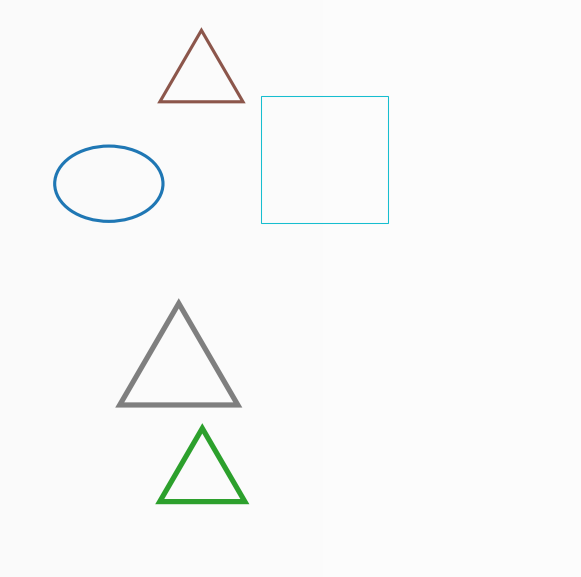[{"shape": "oval", "thickness": 1.5, "radius": 0.47, "center": [0.187, 0.681]}, {"shape": "triangle", "thickness": 2.5, "radius": 0.42, "center": [0.348, 0.173]}, {"shape": "triangle", "thickness": 1.5, "radius": 0.41, "center": [0.347, 0.864]}, {"shape": "triangle", "thickness": 2.5, "radius": 0.59, "center": [0.308, 0.357]}, {"shape": "square", "thickness": 0.5, "radius": 0.55, "center": [0.558, 0.723]}]